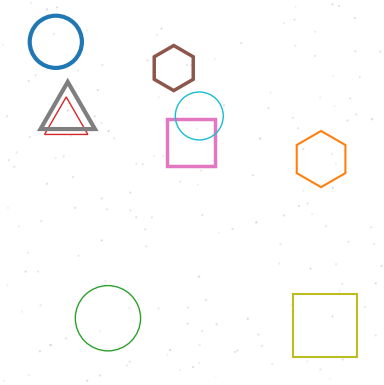[{"shape": "circle", "thickness": 3, "radius": 0.34, "center": [0.145, 0.891]}, {"shape": "hexagon", "thickness": 1.5, "radius": 0.36, "center": [0.834, 0.587]}, {"shape": "circle", "thickness": 1, "radius": 0.42, "center": [0.28, 0.173]}, {"shape": "triangle", "thickness": 1, "radius": 0.32, "center": [0.172, 0.683]}, {"shape": "hexagon", "thickness": 2.5, "radius": 0.29, "center": [0.451, 0.823]}, {"shape": "square", "thickness": 2.5, "radius": 0.31, "center": [0.497, 0.63]}, {"shape": "triangle", "thickness": 3, "radius": 0.41, "center": [0.176, 0.706]}, {"shape": "square", "thickness": 1.5, "radius": 0.41, "center": [0.844, 0.154]}, {"shape": "circle", "thickness": 1, "radius": 0.31, "center": [0.518, 0.699]}]